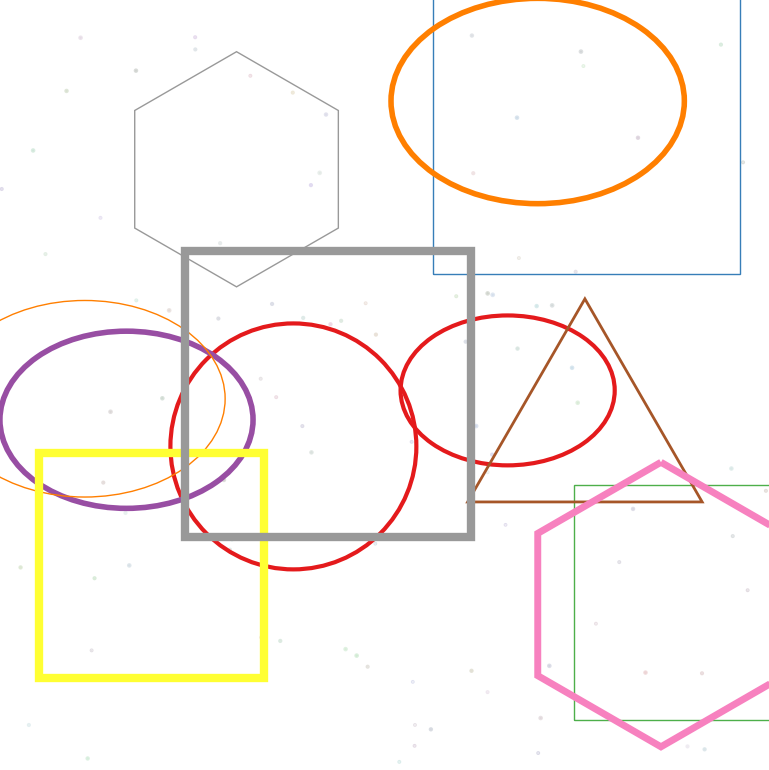[{"shape": "circle", "thickness": 1.5, "radius": 0.8, "center": [0.381, 0.42]}, {"shape": "oval", "thickness": 1.5, "radius": 0.7, "center": [0.659, 0.493]}, {"shape": "square", "thickness": 0.5, "radius": 1.0, "center": [0.762, 0.843]}, {"shape": "square", "thickness": 0.5, "radius": 0.76, "center": [0.898, 0.217]}, {"shape": "oval", "thickness": 2, "radius": 0.82, "center": [0.164, 0.455]}, {"shape": "oval", "thickness": 2, "radius": 0.95, "center": [0.698, 0.869]}, {"shape": "oval", "thickness": 0.5, "radius": 0.91, "center": [0.11, 0.482]}, {"shape": "square", "thickness": 3, "radius": 0.73, "center": [0.196, 0.265]}, {"shape": "triangle", "thickness": 1, "radius": 0.88, "center": [0.76, 0.436]}, {"shape": "hexagon", "thickness": 2.5, "radius": 0.92, "center": [0.858, 0.215]}, {"shape": "square", "thickness": 3, "radius": 0.93, "center": [0.426, 0.488]}, {"shape": "hexagon", "thickness": 0.5, "radius": 0.76, "center": [0.307, 0.78]}]